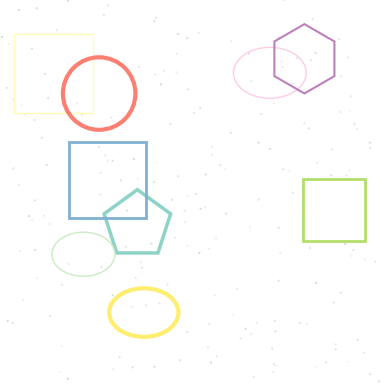[{"shape": "pentagon", "thickness": 2.5, "radius": 0.45, "center": [0.357, 0.416]}, {"shape": "square", "thickness": 1, "radius": 0.51, "center": [0.139, 0.809]}, {"shape": "circle", "thickness": 3, "radius": 0.47, "center": [0.258, 0.757]}, {"shape": "square", "thickness": 2, "radius": 0.5, "center": [0.279, 0.532]}, {"shape": "square", "thickness": 2, "radius": 0.4, "center": [0.868, 0.455]}, {"shape": "oval", "thickness": 1, "radius": 0.47, "center": [0.701, 0.811]}, {"shape": "hexagon", "thickness": 1.5, "radius": 0.45, "center": [0.791, 0.847]}, {"shape": "oval", "thickness": 1, "radius": 0.41, "center": [0.217, 0.34]}, {"shape": "oval", "thickness": 3, "radius": 0.45, "center": [0.374, 0.188]}]